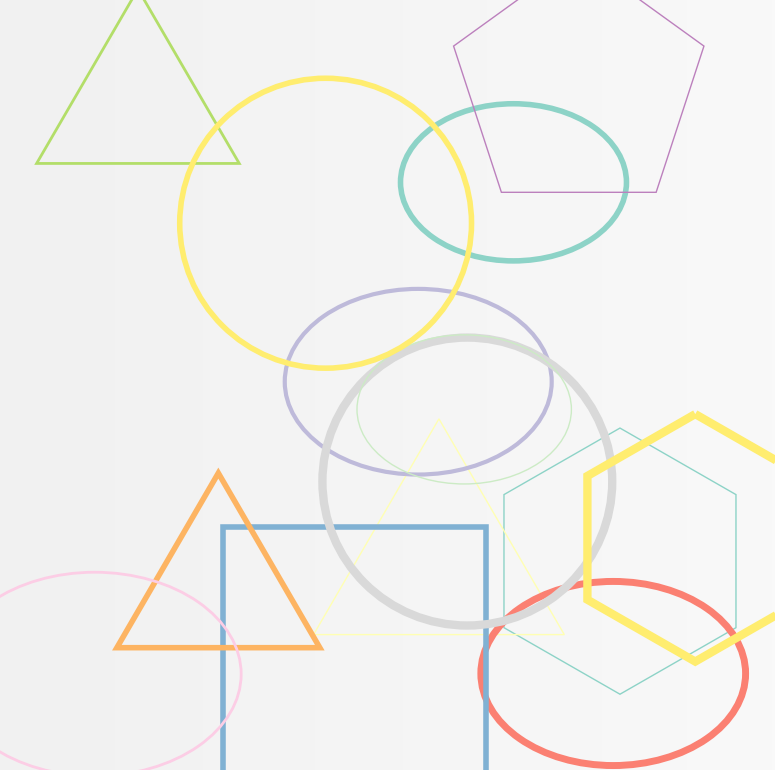[{"shape": "oval", "thickness": 2, "radius": 0.73, "center": [0.663, 0.763]}, {"shape": "hexagon", "thickness": 0.5, "radius": 0.86, "center": [0.8, 0.271]}, {"shape": "triangle", "thickness": 0.5, "radius": 0.93, "center": [0.566, 0.269]}, {"shape": "oval", "thickness": 1.5, "radius": 0.86, "center": [0.54, 0.504]}, {"shape": "oval", "thickness": 2.5, "radius": 0.85, "center": [0.791, 0.125]}, {"shape": "square", "thickness": 2, "radius": 0.85, "center": [0.457, 0.146]}, {"shape": "triangle", "thickness": 2, "radius": 0.76, "center": [0.282, 0.234]}, {"shape": "triangle", "thickness": 1, "radius": 0.75, "center": [0.178, 0.863]}, {"shape": "oval", "thickness": 1, "radius": 0.95, "center": [0.122, 0.124]}, {"shape": "circle", "thickness": 3, "radius": 0.93, "center": [0.603, 0.375]}, {"shape": "pentagon", "thickness": 0.5, "radius": 0.85, "center": [0.747, 0.888]}, {"shape": "oval", "thickness": 0.5, "radius": 0.69, "center": [0.599, 0.468]}, {"shape": "circle", "thickness": 2, "radius": 0.94, "center": [0.42, 0.71]}, {"shape": "hexagon", "thickness": 3, "radius": 0.8, "center": [0.897, 0.302]}]